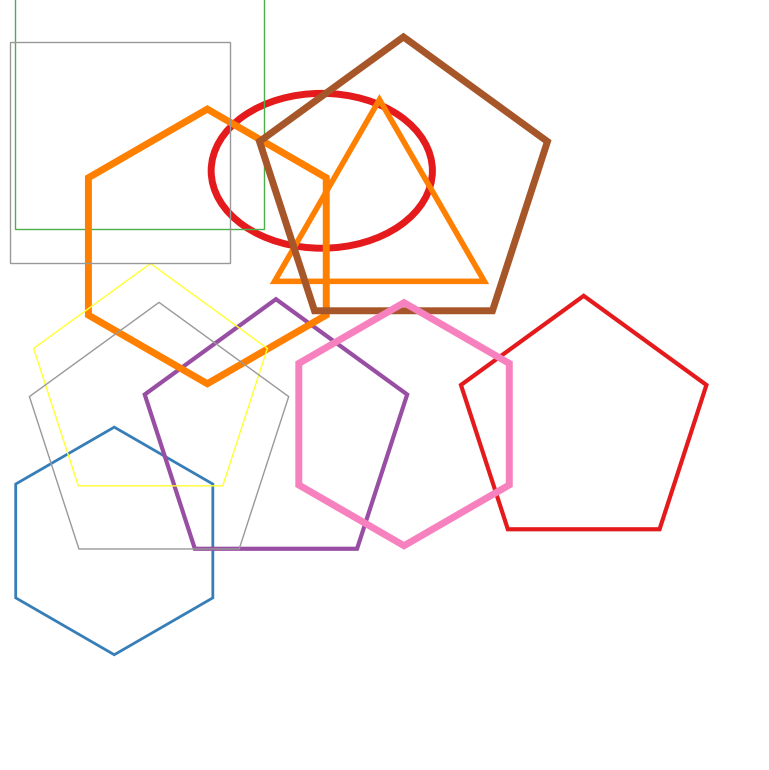[{"shape": "pentagon", "thickness": 1.5, "radius": 0.84, "center": [0.758, 0.448]}, {"shape": "oval", "thickness": 2.5, "radius": 0.72, "center": [0.418, 0.778]}, {"shape": "hexagon", "thickness": 1, "radius": 0.74, "center": [0.148, 0.297]}, {"shape": "square", "thickness": 0.5, "radius": 0.81, "center": [0.181, 0.865]}, {"shape": "pentagon", "thickness": 1.5, "radius": 0.9, "center": [0.358, 0.432]}, {"shape": "hexagon", "thickness": 2.5, "radius": 0.89, "center": [0.269, 0.68]}, {"shape": "triangle", "thickness": 2, "radius": 0.79, "center": [0.493, 0.713]}, {"shape": "pentagon", "thickness": 0.5, "radius": 0.8, "center": [0.195, 0.498]}, {"shape": "pentagon", "thickness": 2.5, "radius": 0.98, "center": [0.524, 0.755]}, {"shape": "hexagon", "thickness": 2.5, "radius": 0.79, "center": [0.525, 0.449]}, {"shape": "square", "thickness": 0.5, "radius": 0.72, "center": [0.156, 0.802]}, {"shape": "pentagon", "thickness": 0.5, "radius": 0.89, "center": [0.207, 0.43]}]